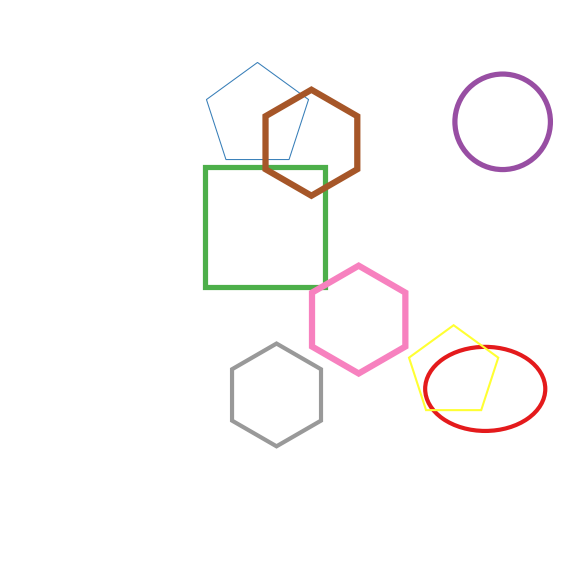[{"shape": "oval", "thickness": 2, "radius": 0.52, "center": [0.84, 0.326]}, {"shape": "pentagon", "thickness": 0.5, "radius": 0.46, "center": [0.446, 0.798]}, {"shape": "square", "thickness": 2.5, "radius": 0.52, "center": [0.459, 0.607]}, {"shape": "circle", "thickness": 2.5, "radius": 0.41, "center": [0.87, 0.788]}, {"shape": "pentagon", "thickness": 1, "radius": 0.41, "center": [0.786, 0.355]}, {"shape": "hexagon", "thickness": 3, "radius": 0.46, "center": [0.539, 0.752]}, {"shape": "hexagon", "thickness": 3, "radius": 0.47, "center": [0.621, 0.446]}, {"shape": "hexagon", "thickness": 2, "radius": 0.44, "center": [0.479, 0.315]}]